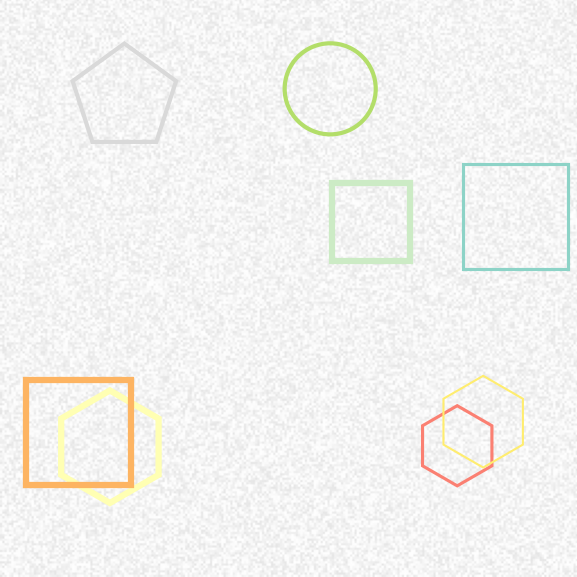[{"shape": "square", "thickness": 1.5, "radius": 0.46, "center": [0.893, 0.624]}, {"shape": "hexagon", "thickness": 3, "radius": 0.49, "center": [0.19, 0.226]}, {"shape": "hexagon", "thickness": 1.5, "radius": 0.35, "center": [0.792, 0.227]}, {"shape": "square", "thickness": 3, "radius": 0.46, "center": [0.136, 0.25]}, {"shape": "circle", "thickness": 2, "radius": 0.39, "center": [0.572, 0.845]}, {"shape": "pentagon", "thickness": 2, "radius": 0.47, "center": [0.215, 0.83]}, {"shape": "square", "thickness": 3, "radius": 0.34, "center": [0.643, 0.614]}, {"shape": "hexagon", "thickness": 1, "radius": 0.4, "center": [0.837, 0.269]}]